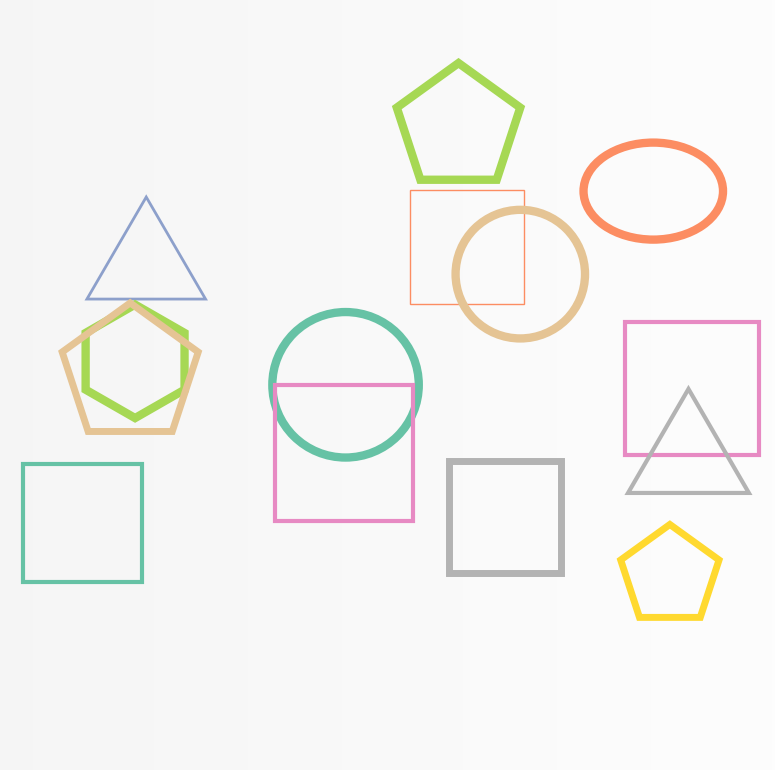[{"shape": "square", "thickness": 1.5, "radius": 0.38, "center": [0.106, 0.321]}, {"shape": "circle", "thickness": 3, "radius": 0.47, "center": [0.446, 0.5]}, {"shape": "square", "thickness": 0.5, "radius": 0.37, "center": [0.603, 0.679]}, {"shape": "oval", "thickness": 3, "radius": 0.45, "center": [0.843, 0.752]}, {"shape": "triangle", "thickness": 1, "radius": 0.44, "center": [0.189, 0.656]}, {"shape": "square", "thickness": 1.5, "radius": 0.44, "center": [0.444, 0.411]}, {"shape": "square", "thickness": 1.5, "radius": 0.43, "center": [0.893, 0.495]}, {"shape": "pentagon", "thickness": 3, "radius": 0.42, "center": [0.592, 0.834]}, {"shape": "hexagon", "thickness": 3, "radius": 0.37, "center": [0.174, 0.531]}, {"shape": "pentagon", "thickness": 2.5, "radius": 0.33, "center": [0.864, 0.252]}, {"shape": "circle", "thickness": 3, "radius": 0.42, "center": [0.671, 0.644]}, {"shape": "pentagon", "thickness": 2.5, "radius": 0.46, "center": [0.168, 0.514]}, {"shape": "square", "thickness": 2.5, "radius": 0.36, "center": [0.651, 0.329]}, {"shape": "triangle", "thickness": 1.5, "radius": 0.45, "center": [0.888, 0.405]}]